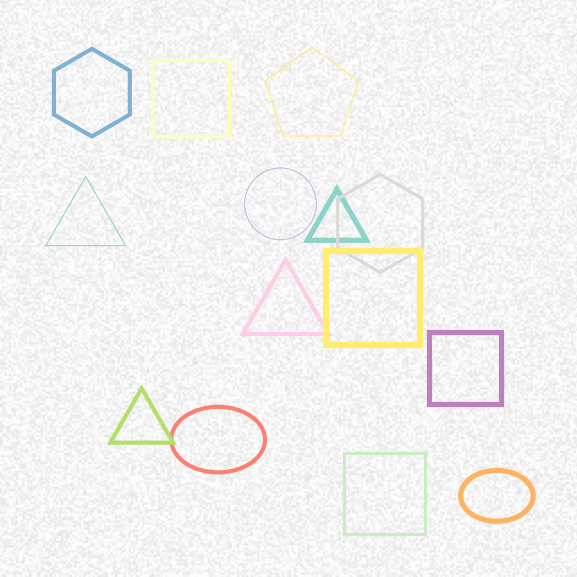[{"shape": "triangle", "thickness": 0.5, "radius": 0.4, "center": [0.148, 0.614]}, {"shape": "triangle", "thickness": 2.5, "radius": 0.3, "center": [0.583, 0.613]}, {"shape": "square", "thickness": 1.5, "radius": 0.33, "center": [0.33, 0.829]}, {"shape": "circle", "thickness": 0.5, "radius": 0.31, "center": [0.486, 0.646]}, {"shape": "oval", "thickness": 2, "radius": 0.41, "center": [0.378, 0.238]}, {"shape": "hexagon", "thickness": 2, "radius": 0.38, "center": [0.159, 0.839]}, {"shape": "oval", "thickness": 2.5, "radius": 0.31, "center": [0.86, 0.141]}, {"shape": "triangle", "thickness": 2, "radius": 0.31, "center": [0.245, 0.264]}, {"shape": "triangle", "thickness": 2, "radius": 0.43, "center": [0.495, 0.464]}, {"shape": "hexagon", "thickness": 1.5, "radius": 0.42, "center": [0.658, 0.612]}, {"shape": "square", "thickness": 2.5, "radius": 0.31, "center": [0.806, 0.361]}, {"shape": "square", "thickness": 1.5, "radius": 0.35, "center": [0.666, 0.145]}, {"shape": "square", "thickness": 3, "radius": 0.41, "center": [0.646, 0.483]}, {"shape": "pentagon", "thickness": 0.5, "radius": 0.43, "center": [0.54, 0.832]}]